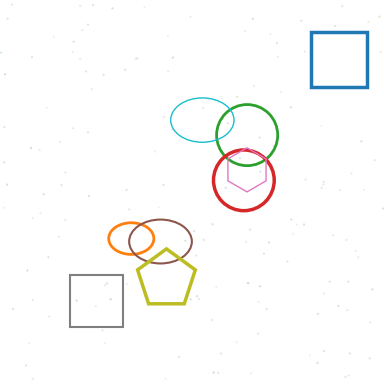[{"shape": "square", "thickness": 2.5, "radius": 0.36, "center": [0.881, 0.845]}, {"shape": "oval", "thickness": 2, "radius": 0.29, "center": [0.341, 0.38]}, {"shape": "circle", "thickness": 2, "radius": 0.4, "center": [0.642, 0.649]}, {"shape": "circle", "thickness": 2.5, "radius": 0.39, "center": [0.633, 0.532]}, {"shape": "oval", "thickness": 1.5, "radius": 0.41, "center": [0.417, 0.373]}, {"shape": "hexagon", "thickness": 1, "radius": 0.29, "center": [0.642, 0.559]}, {"shape": "square", "thickness": 1.5, "radius": 0.34, "center": [0.25, 0.218]}, {"shape": "pentagon", "thickness": 2.5, "radius": 0.39, "center": [0.432, 0.275]}, {"shape": "oval", "thickness": 1, "radius": 0.41, "center": [0.526, 0.688]}]